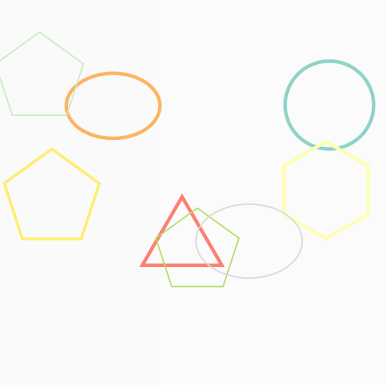[{"shape": "circle", "thickness": 2.5, "radius": 0.57, "center": [0.85, 0.727]}, {"shape": "hexagon", "thickness": 2.5, "radius": 0.63, "center": [0.841, 0.506]}, {"shape": "triangle", "thickness": 2.5, "radius": 0.59, "center": [0.47, 0.37]}, {"shape": "oval", "thickness": 2.5, "radius": 0.6, "center": [0.292, 0.725]}, {"shape": "pentagon", "thickness": 1, "radius": 0.56, "center": [0.509, 0.347]}, {"shape": "oval", "thickness": 1, "radius": 0.69, "center": [0.643, 0.374]}, {"shape": "pentagon", "thickness": 1, "radius": 0.6, "center": [0.102, 0.797]}, {"shape": "pentagon", "thickness": 2, "radius": 0.65, "center": [0.134, 0.484]}]